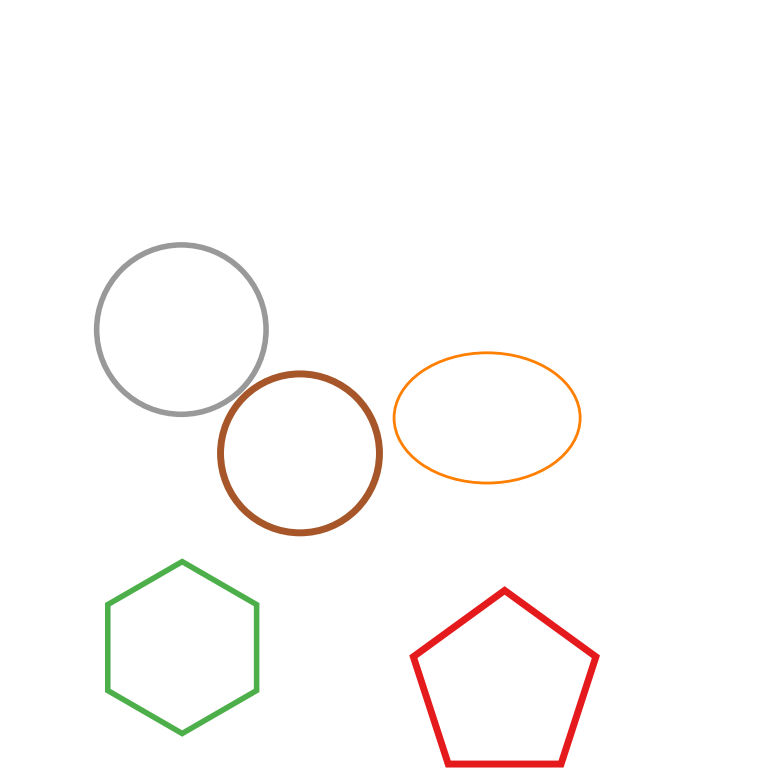[{"shape": "pentagon", "thickness": 2.5, "radius": 0.62, "center": [0.655, 0.109]}, {"shape": "hexagon", "thickness": 2, "radius": 0.56, "center": [0.237, 0.159]}, {"shape": "oval", "thickness": 1, "radius": 0.6, "center": [0.633, 0.457]}, {"shape": "circle", "thickness": 2.5, "radius": 0.52, "center": [0.39, 0.411]}, {"shape": "circle", "thickness": 2, "radius": 0.55, "center": [0.236, 0.572]}]